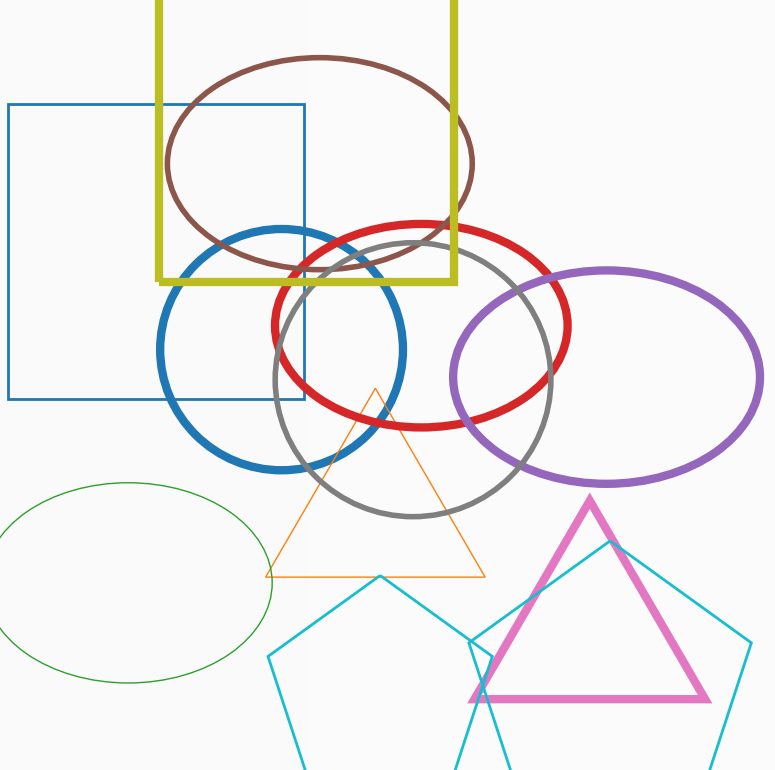[{"shape": "square", "thickness": 1, "radius": 0.95, "center": [0.201, 0.673]}, {"shape": "circle", "thickness": 3, "radius": 0.78, "center": [0.363, 0.546]}, {"shape": "triangle", "thickness": 0.5, "radius": 0.82, "center": [0.484, 0.332]}, {"shape": "oval", "thickness": 0.5, "radius": 0.93, "center": [0.165, 0.243]}, {"shape": "oval", "thickness": 3, "radius": 0.94, "center": [0.544, 0.577]}, {"shape": "oval", "thickness": 3, "radius": 0.99, "center": [0.783, 0.51]}, {"shape": "oval", "thickness": 2, "radius": 0.98, "center": [0.413, 0.787]}, {"shape": "triangle", "thickness": 3, "radius": 0.86, "center": [0.761, 0.178]}, {"shape": "circle", "thickness": 2, "radius": 0.89, "center": [0.533, 0.507]}, {"shape": "square", "thickness": 3, "radius": 0.95, "center": [0.395, 0.824]}, {"shape": "pentagon", "thickness": 1, "radius": 0.76, "center": [0.491, 0.1]}, {"shape": "pentagon", "thickness": 1, "radius": 0.96, "center": [0.787, 0.106]}]